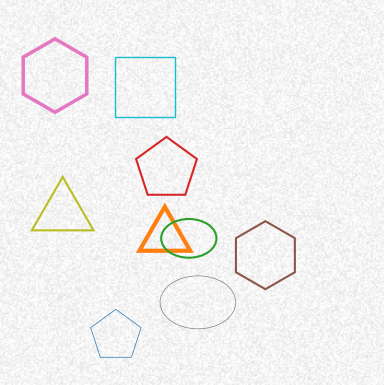[{"shape": "pentagon", "thickness": 0.5, "radius": 0.34, "center": [0.301, 0.128]}, {"shape": "triangle", "thickness": 3, "radius": 0.38, "center": [0.428, 0.387]}, {"shape": "oval", "thickness": 1.5, "radius": 0.36, "center": [0.49, 0.381]}, {"shape": "pentagon", "thickness": 1.5, "radius": 0.42, "center": [0.432, 0.561]}, {"shape": "hexagon", "thickness": 1.5, "radius": 0.44, "center": [0.689, 0.337]}, {"shape": "hexagon", "thickness": 2.5, "radius": 0.48, "center": [0.143, 0.804]}, {"shape": "oval", "thickness": 0.5, "radius": 0.49, "center": [0.514, 0.215]}, {"shape": "triangle", "thickness": 1.5, "radius": 0.46, "center": [0.163, 0.448]}, {"shape": "square", "thickness": 1, "radius": 0.39, "center": [0.377, 0.775]}]